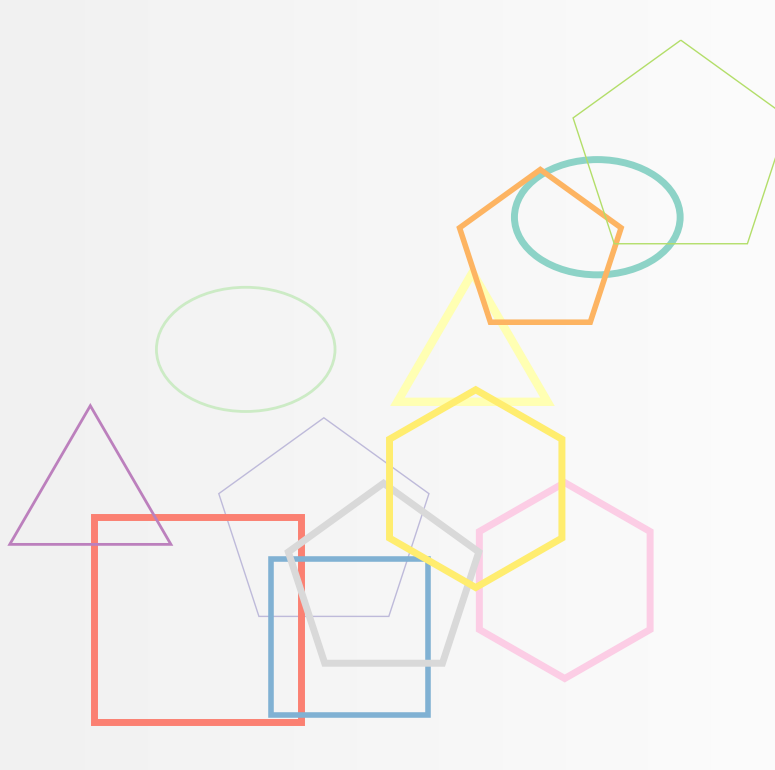[{"shape": "oval", "thickness": 2.5, "radius": 0.53, "center": [0.771, 0.718]}, {"shape": "triangle", "thickness": 3, "radius": 0.56, "center": [0.61, 0.534]}, {"shape": "pentagon", "thickness": 0.5, "radius": 0.71, "center": [0.418, 0.315]}, {"shape": "square", "thickness": 2.5, "radius": 0.67, "center": [0.254, 0.195]}, {"shape": "square", "thickness": 2, "radius": 0.51, "center": [0.451, 0.172]}, {"shape": "pentagon", "thickness": 2, "radius": 0.55, "center": [0.697, 0.67]}, {"shape": "pentagon", "thickness": 0.5, "radius": 0.73, "center": [0.878, 0.802]}, {"shape": "hexagon", "thickness": 2.5, "radius": 0.64, "center": [0.729, 0.246]}, {"shape": "pentagon", "thickness": 2.5, "radius": 0.65, "center": [0.495, 0.243]}, {"shape": "triangle", "thickness": 1, "radius": 0.6, "center": [0.117, 0.353]}, {"shape": "oval", "thickness": 1, "radius": 0.58, "center": [0.317, 0.546]}, {"shape": "hexagon", "thickness": 2.5, "radius": 0.64, "center": [0.614, 0.365]}]